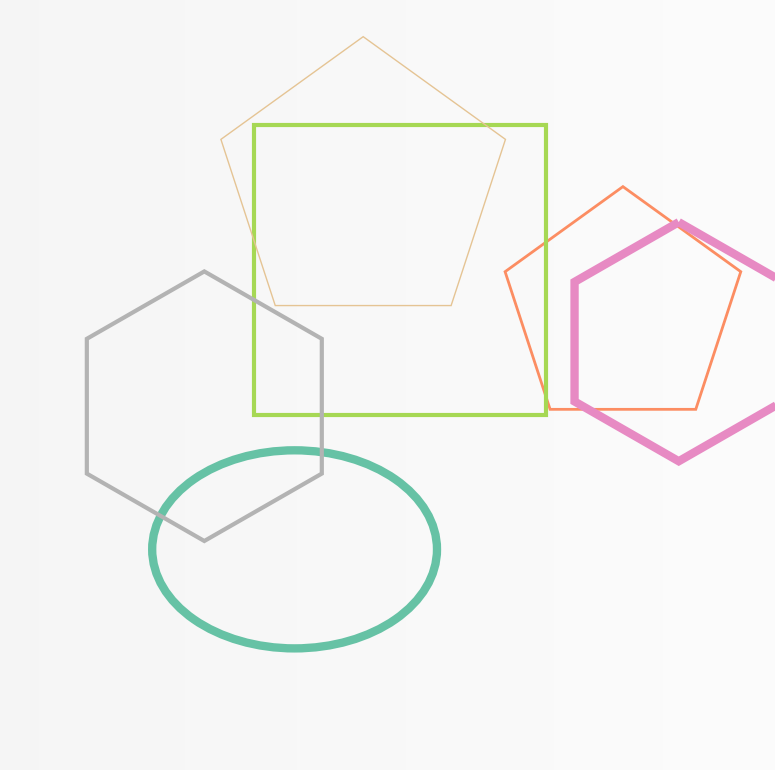[{"shape": "oval", "thickness": 3, "radius": 0.92, "center": [0.38, 0.287]}, {"shape": "pentagon", "thickness": 1, "radius": 0.8, "center": [0.804, 0.598]}, {"shape": "hexagon", "thickness": 3, "radius": 0.78, "center": [0.876, 0.556]}, {"shape": "square", "thickness": 1.5, "radius": 0.94, "center": [0.516, 0.65]}, {"shape": "pentagon", "thickness": 0.5, "radius": 0.97, "center": [0.469, 0.759]}, {"shape": "hexagon", "thickness": 1.5, "radius": 0.88, "center": [0.264, 0.472]}]